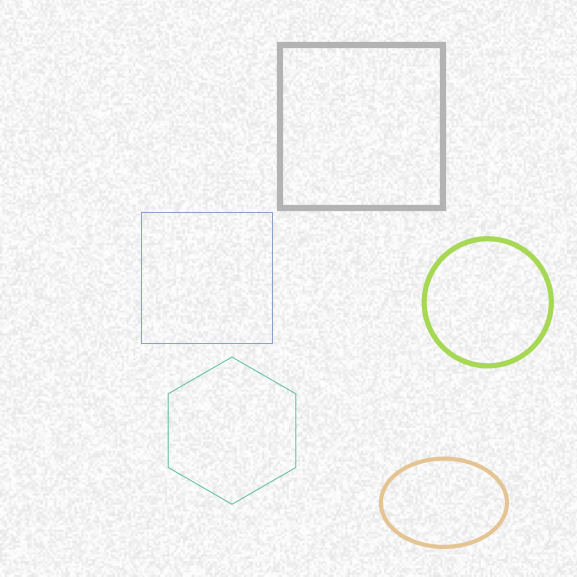[{"shape": "hexagon", "thickness": 0.5, "radius": 0.64, "center": [0.402, 0.253]}, {"shape": "square", "thickness": 0.5, "radius": 0.56, "center": [0.358, 0.518]}, {"shape": "circle", "thickness": 2.5, "radius": 0.55, "center": [0.845, 0.476]}, {"shape": "oval", "thickness": 2, "radius": 0.55, "center": [0.769, 0.129]}, {"shape": "square", "thickness": 3, "radius": 0.71, "center": [0.626, 0.781]}]